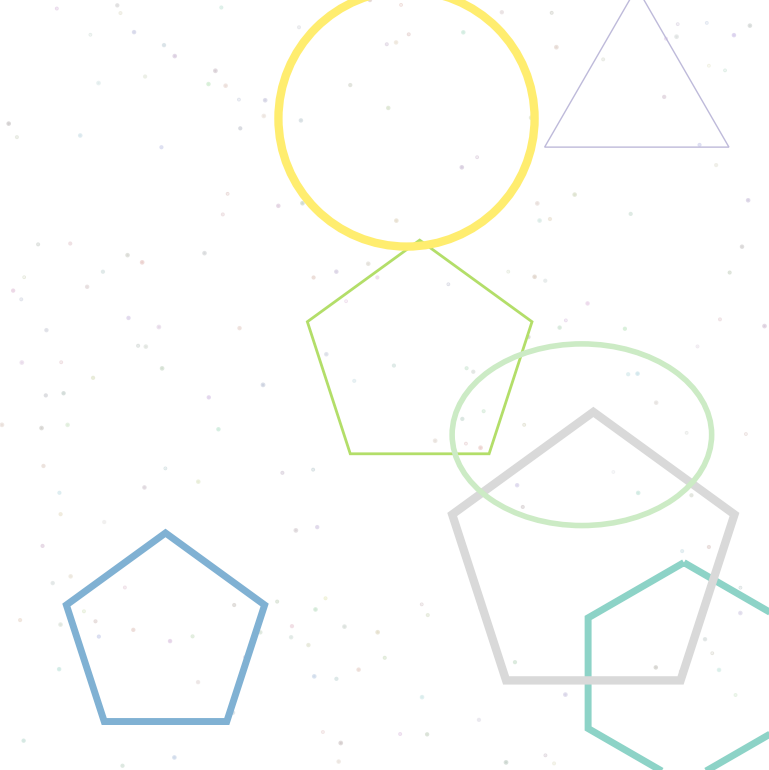[{"shape": "hexagon", "thickness": 2.5, "radius": 0.72, "center": [0.888, 0.126]}, {"shape": "triangle", "thickness": 0.5, "radius": 0.69, "center": [0.827, 0.878]}, {"shape": "pentagon", "thickness": 2.5, "radius": 0.68, "center": [0.215, 0.172]}, {"shape": "pentagon", "thickness": 1, "radius": 0.77, "center": [0.545, 0.535]}, {"shape": "pentagon", "thickness": 3, "radius": 0.96, "center": [0.771, 0.272]}, {"shape": "oval", "thickness": 2, "radius": 0.84, "center": [0.756, 0.435]}, {"shape": "circle", "thickness": 3, "radius": 0.83, "center": [0.528, 0.846]}]